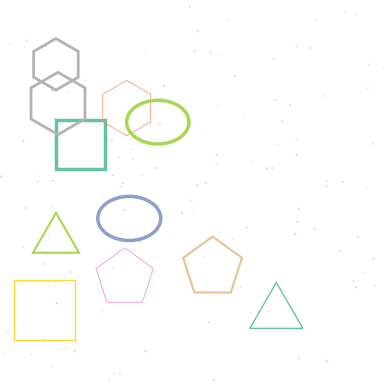[{"shape": "square", "thickness": 2.5, "radius": 0.31, "center": [0.209, 0.625]}, {"shape": "triangle", "thickness": 1, "radius": 0.4, "center": [0.718, 0.187]}, {"shape": "hexagon", "thickness": 0.5, "radius": 0.36, "center": [0.329, 0.719]}, {"shape": "oval", "thickness": 2.5, "radius": 0.41, "center": [0.336, 0.433]}, {"shape": "pentagon", "thickness": 0.5, "radius": 0.39, "center": [0.324, 0.278]}, {"shape": "triangle", "thickness": 1.5, "radius": 0.35, "center": [0.145, 0.378]}, {"shape": "oval", "thickness": 2.5, "radius": 0.41, "center": [0.41, 0.683]}, {"shape": "square", "thickness": 1, "radius": 0.39, "center": [0.116, 0.195]}, {"shape": "pentagon", "thickness": 1.5, "radius": 0.4, "center": [0.552, 0.305]}, {"shape": "hexagon", "thickness": 2, "radius": 0.33, "center": [0.145, 0.833]}, {"shape": "hexagon", "thickness": 2, "radius": 0.4, "center": [0.151, 0.731]}]